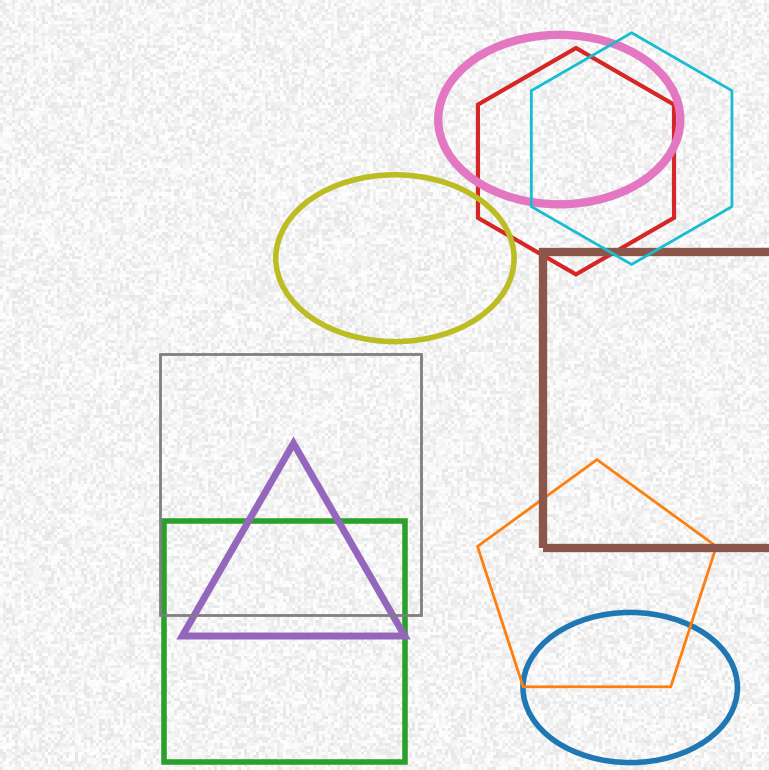[{"shape": "oval", "thickness": 2, "radius": 0.7, "center": [0.818, 0.107]}, {"shape": "pentagon", "thickness": 1, "radius": 0.82, "center": [0.775, 0.24]}, {"shape": "square", "thickness": 2, "radius": 0.78, "center": [0.369, 0.167]}, {"shape": "hexagon", "thickness": 1.5, "radius": 0.74, "center": [0.748, 0.791]}, {"shape": "triangle", "thickness": 2.5, "radius": 0.83, "center": [0.381, 0.257]}, {"shape": "square", "thickness": 3, "radius": 0.96, "center": [0.896, 0.481]}, {"shape": "oval", "thickness": 3, "radius": 0.79, "center": [0.726, 0.845]}, {"shape": "square", "thickness": 1, "radius": 0.85, "center": [0.377, 0.371]}, {"shape": "oval", "thickness": 2, "radius": 0.77, "center": [0.513, 0.665]}, {"shape": "hexagon", "thickness": 1, "radius": 0.75, "center": [0.82, 0.807]}]